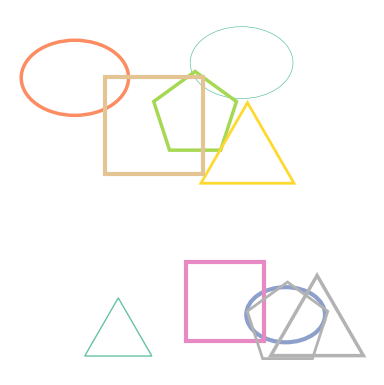[{"shape": "oval", "thickness": 0.5, "radius": 0.67, "center": [0.628, 0.837]}, {"shape": "triangle", "thickness": 1, "radius": 0.5, "center": [0.307, 0.126]}, {"shape": "oval", "thickness": 2.5, "radius": 0.7, "center": [0.194, 0.798]}, {"shape": "oval", "thickness": 3, "radius": 0.51, "center": [0.742, 0.183]}, {"shape": "square", "thickness": 3, "radius": 0.51, "center": [0.585, 0.217]}, {"shape": "pentagon", "thickness": 2.5, "radius": 0.56, "center": [0.507, 0.701]}, {"shape": "triangle", "thickness": 2, "radius": 0.7, "center": [0.643, 0.594]}, {"shape": "square", "thickness": 3, "radius": 0.63, "center": [0.4, 0.674]}, {"shape": "triangle", "thickness": 2.5, "radius": 0.69, "center": [0.824, 0.146]}, {"shape": "pentagon", "thickness": 2, "radius": 0.55, "center": [0.747, 0.157]}]